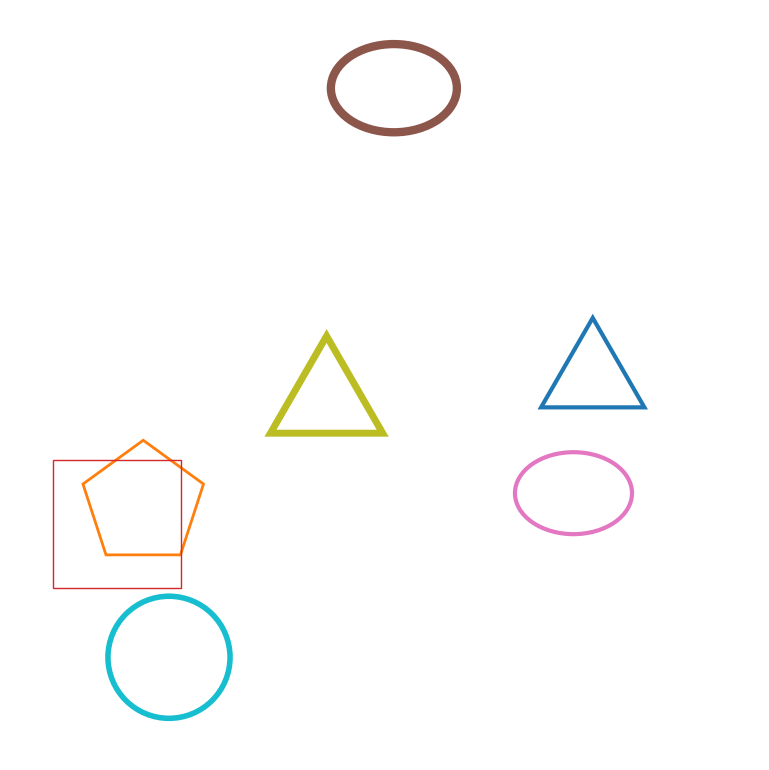[{"shape": "triangle", "thickness": 1.5, "radius": 0.39, "center": [0.77, 0.51]}, {"shape": "pentagon", "thickness": 1, "radius": 0.41, "center": [0.186, 0.346]}, {"shape": "square", "thickness": 0.5, "radius": 0.42, "center": [0.152, 0.32]}, {"shape": "oval", "thickness": 3, "radius": 0.41, "center": [0.512, 0.885]}, {"shape": "oval", "thickness": 1.5, "radius": 0.38, "center": [0.745, 0.36]}, {"shape": "triangle", "thickness": 2.5, "radius": 0.42, "center": [0.424, 0.479]}, {"shape": "circle", "thickness": 2, "radius": 0.4, "center": [0.219, 0.146]}]